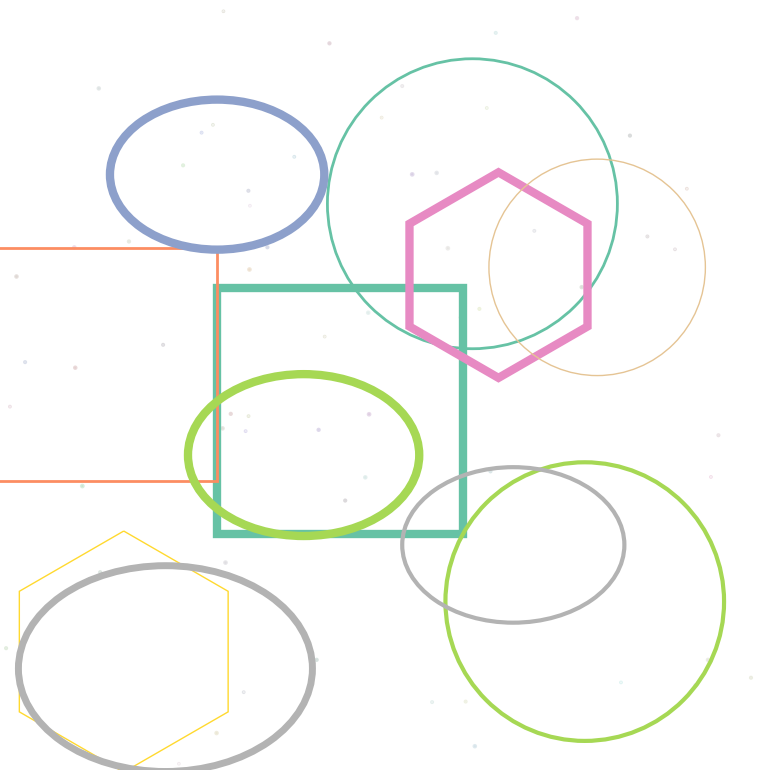[{"shape": "square", "thickness": 3, "radius": 0.8, "center": [0.441, 0.466]}, {"shape": "circle", "thickness": 1, "radius": 0.94, "center": [0.614, 0.735]}, {"shape": "square", "thickness": 1, "radius": 0.76, "center": [0.13, 0.527]}, {"shape": "oval", "thickness": 3, "radius": 0.7, "center": [0.282, 0.773]}, {"shape": "hexagon", "thickness": 3, "radius": 0.67, "center": [0.647, 0.643]}, {"shape": "oval", "thickness": 3, "radius": 0.75, "center": [0.394, 0.409]}, {"shape": "circle", "thickness": 1.5, "radius": 0.9, "center": [0.759, 0.219]}, {"shape": "hexagon", "thickness": 0.5, "radius": 0.78, "center": [0.161, 0.154]}, {"shape": "circle", "thickness": 0.5, "radius": 0.7, "center": [0.776, 0.653]}, {"shape": "oval", "thickness": 1.5, "radius": 0.72, "center": [0.667, 0.292]}, {"shape": "oval", "thickness": 2.5, "radius": 0.95, "center": [0.215, 0.132]}]